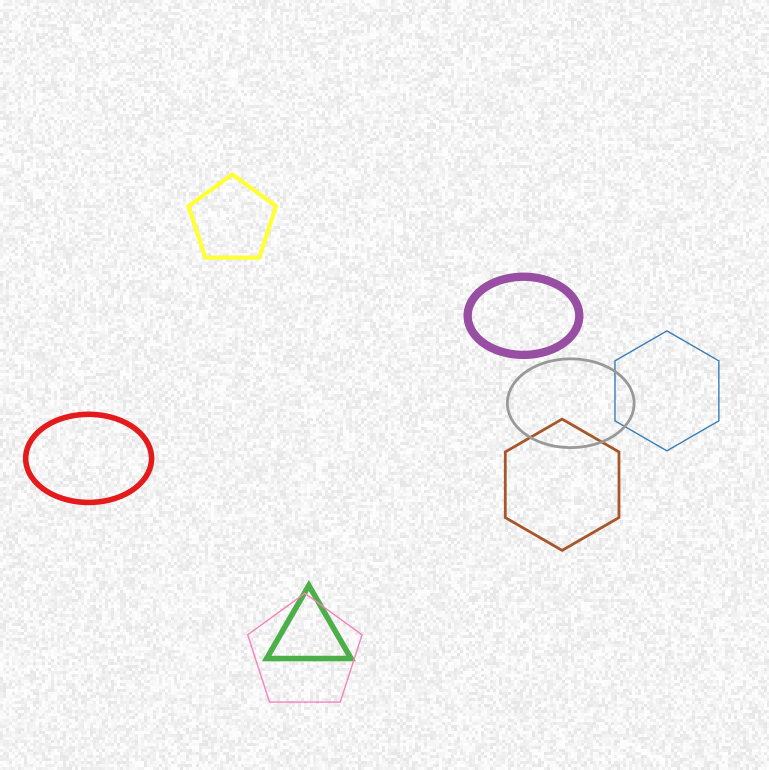[{"shape": "oval", "thickness": 2, "radius": 0.41, "center": [0.115, 0.405]}, {"shape": "hexagon", "thickness": 0.5, "radius": 0.39, "center": [0.866, 0.492]}, {"shape": "triangle", "thickness": 2, "radius": 0.32, "center": [0.401, 0.176]}, {"shape": "oval", "thickness": 3, "radius": 0.36, "center": [0.68, 0.59]}, {"shape": "pentagon", "thickness": 1.5, "radius": 0.3, "center": [0.302, 0.714]}, {"shape": "hexagon", "thickness": 1, "radius": 0.43, "center": [0.73, 0.37]}, {"shape": "pentagon", "thickness": 0.5, "radius": 0.39, "center": [0.396, 0.151]}, {"shape": "oval", "thickness": 1, "radius": 0.41, "center": [0.741, 0.476]}]